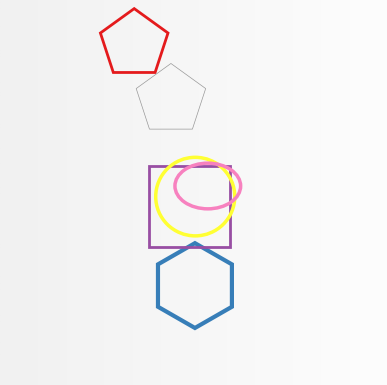[{"shape": "pentagon", "thickness": 2, "radius": 0.46, "center": [0.346, 0.886]}, {"shape": "hexagon", "thickness": 3, "radius": 0.55, "center": [0.503, 0.258]}, {"shape": "square", "thickness": 2, "radius": 0.52, "center": [0.489, 0.464]}, {"shape": "circle", "thickness": 2.5, "radius": 0.51, "center": [0.504, 0.489]}, {"shape": "oval", "thickness": 2.5, "radius": 0.42, "center": [0.536, 0.517]}, {"shape": "pentagon", "thickness": 0.5, "radius": 0.47, "center": [0.441, 0.741]}]